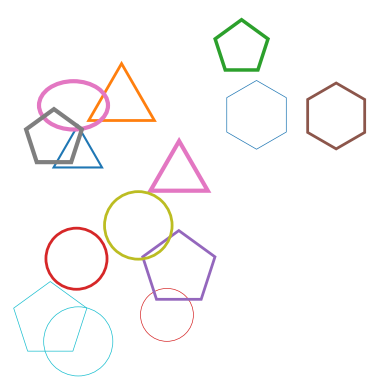[{"shape": "hexagon", "thickness": 0.5, "radius": 0.45, "center": [0.666, 0.702]}, {"shape": "triangle", "thickness": 1.5, "radius": 0.36, "center": [0.202, 0.601]}, {"shape": "triangle", "thickness": 2, "radius": 0.49, "center": [0.316, 0.736]}, {"shape": "pentagon", "thickness": 2.5, "radius": 0.36, "center": [0.627, 0.877]}, {"shape": "circle", "thickness": 2, "radius": 0.4, "center": [0.199, 0.328]}, {"shape": "circle", "thickness": 0.5, "radius": 0.34, "center": [0.434, 0.182]}, {"shape": "pentagon", "thickness": 2, "radius": 0.49, "center": [0.465, 0.302]}, {"shape": "hexagon", "thickness": 2, "radius": 0.43, "center": [0.873, 0.699]}, {"shape": "triangle", "thickness": 3, "radius": 0.43, "center": [0.465, 0.548]}, {"shape": "oval", "thickness": 3, "radius": 0.45, "center": [0.191, 0.726]}, {"shape": "pentagon", "thickness": 3, "radius": 0.38, "center": [0.14, 0.64]}, {"shape": "circle", "thickness": 2, "radius": 0.44, "center": [0.359, 0.415]}, {"shape": "circle", "thickness": 0.5, "radius": 0.45, "center": [0.203, 0.113]}, {"shape": "pentagon", "thickness": 0.5, "radius": 0.5, "center": [0.131, 0.169]}]